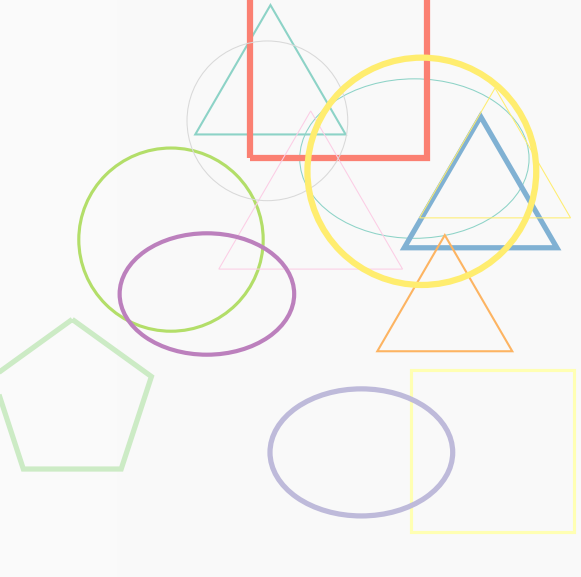[{"shape": "triangle", "thickness": 1, "radius": 0.75, "center": [0.465, 0.841]}, {"shape": "oval", "thickness": 0.5, "radius": 0.99, "center": [0.713, 0.725]}, {"shape": "square", "thickness": 1.5, "radius": 0.7, "center": [0.847, 0.218]}, {"shape": "oval", "thickness": 2.5, "radius": 0.79, "center": [0.622, 0.216]}, {"shape": "square", "thickness": 3, "radius": 0.76, "center": [0.582, 0.877]}, {"shape": "triangle", "thickness": 2.5, "radius": 0.76, "center": [0.827, 0.646]}, {"shape": "triangle", "thickness": 1, "radius": 0.67, "center": [0.765, 0.458]}, {"shape": "circle", "thickness": 1.5, "radius": 0.79, "center": [0.294, 0.584]}, {"shape": "triangle", "thickness": 0.5, "radius": 0.91, "center": [0.534, 0.624]}, {"shape": "circle", "thickness": 0.5, "radius": 0.69, "center": [0.46, 0.79]}, {"shape": "oval", "thickness": 2, "radius": 0.75, "center": [0.356, 0.49]}, {"shape": "pentagon", "thickness": 2.5, "radius": 0.72, "center": [0.124, 0.303]}, {"shape": "circle", "thickness": 3, "radius": 0.98, "center": [0.726, 0.702]}, {"shape": "triangle", "thickness": 0.5, "radius": 0.75, "center": [0.852, 0.697]}]